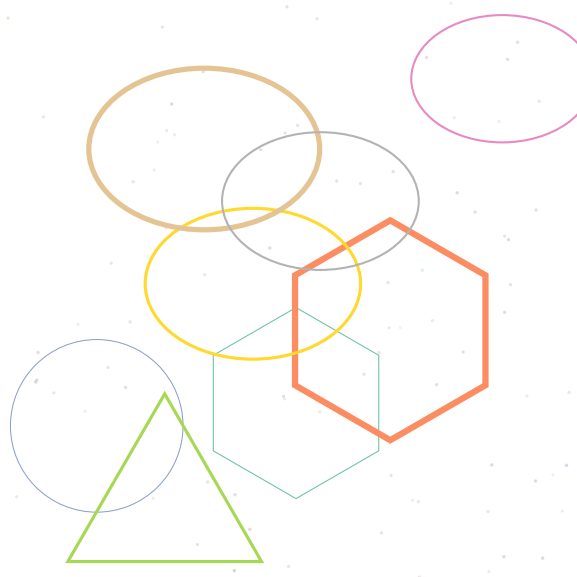[{"shape": "hexagon", "thickness": 0.5, "radius": 0.83, "center": [0.513, 0.301]}, {"shape": "hexagon", "thickness": 3, "radius": 0.95, "center": [0.676, 0.427]}, {"shape": "circle", "thickness": 0.5, "radius": 0.75, "center": [0.168, 0.262]}, {"shape": "oval", "thickness": 1, "radius": 0.79, "center": [0.87, 0.863]}, {"shape": "triangle", "thickness": 1.5, "radius": 0.97, "center": [0.285, 0.124]}, {"shape": "oval", "thickness": 1.5, "radius": 0.93, "center": [0.438, 0.508]}, {"shape": "oval", "thickness": 2.5, "radius": 1.0, "center": [0.354, 0.741]}, {"shape": "oval", "thickness": 1, "radius": 0.85, "center": [0.555, 0.651]}]